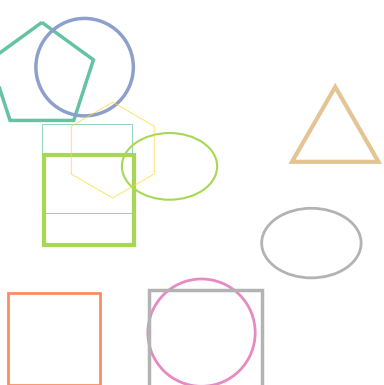[{"shape": "pentagon", "thickness": 2.5, "radius": 0.7, "center": [0.109, 0.801]}, {"shape": "square", "thickness": 0.5, "radius": 0.58, "center": [0.226, 0.562]}, {"shape": "square", "thickness": 2, "radius": 0.6, "center": [0.139, 0.119]}, {"shape": "circle", "thickness": 2.5, "radius": 0.63, "center": [0.22, 0.826]}, {"shape": "circle", "thickness": 2, "radius": 0.7, "center": [0.523, 0.136]}, {"shape": "oval", "thickness": 1.5, "radius": 0.62, "center": [0.44, 0.568]}, {"shape": "square", "thickness": 3, "radius": 0.58, "center": [0.232, 0.481]}, {"shape": "hexagon", "thickness": 0.5, "radius": 0.62, "center": [0.293, 0.61]}, {"shape": "triangle", "thickness": 3, "radius": 0.65, "center": [0.871, 0.645]}, {"shape": "oval", "thickness": 2, "radius": 0.65, "center": [0.809, 0.369]}, {"shape": "square", "thickness": 2.5, "radius": 0.73, "center": [0.534, 0.102]}]